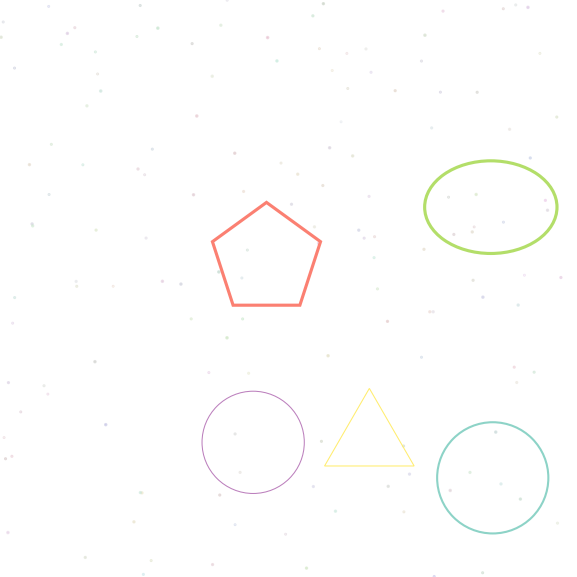[{"shape": "circle", "thickness": 1, "radius": 0.48, "center": [0.853, 0.172]}, {"shape": "pentagon", "thickness": 1.5, "radius": 0.49, "center": [0.461, 0.55]}, {"shape": "oval", "thickness": 1.5, "radius": 0.57, "center": [0.85, 0.64]}, {"shape": "circle", "thickness": 0.5, "radius": 0.44, "center": [0.438, 0.233]}, {"shape": "triangle", "thickness": 0.5, "radius": 0.45, "center": [0.64, 0.237]}]